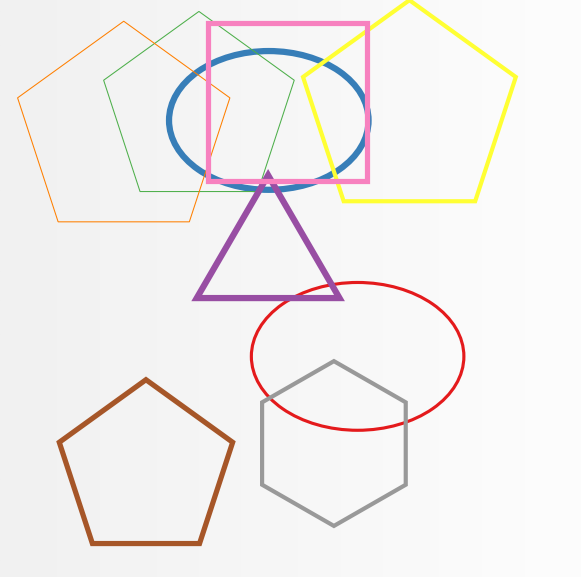[{"shape": "oval", "thickness": 1.5, "radius": 0.91, "center": [0.615, 0.382]}, {"shape": "oval", "thickness": 3, "radius": 0.86, "center": [0.462, 0.791]}, {"shape": "pentagon", "thickness": 0.5, "radius": 0.86, "center": [0.342, 0.807]}, {"shape": "triangle", "thickness": 3, "radius": 0.71, "center": [0.461, 0.554]}, {"shape": "pentagon", "thickness": 0.5, "radius": 0.96, "center": [0.213, 0.77]}, {"shape": "pentagon", "thickness": 2, "radius": 0.96, "center": [0.704, 0.806]}, {"shape": "pentagon", "thickness": 2.5, "radius": 0.78, "center": [0.251, 0.185]}, {"shape": "square", "thickness": 2.5, "radius": 0.68, "center": [0.495, 0.822]}, {"shape": "hexagon", "thickness": 2, "radius": 0.71, "center": [0.574, 0.231]}]